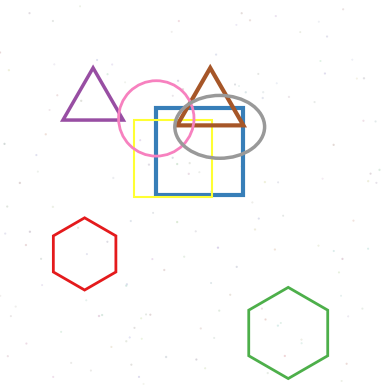[{"shape": "hexagon", "thickness": 2, "radius": 0.47, "center": [0.22, 0.34]}, {"shape": "square", "thickness": 3, "radius": 0.57, "center": [0.519, 0.607]}, {"shape": "hexagon", "thickness": 2, "radius": 0.59, "center": [0.749, 0.135]}, {"shape": "triangle", "thickness": 2.5, "radius": 0.45, "center": [0.242, 0.733]}, {"shape": "square", "thickness": 1.5, "radius": 0.5, "center": [0.449, 0.588]}, {"shape": "triangle", "thickness": 3, "radius": 0.5, "center": [0.546, 0.724]}, {"shape": "circle", "thickness": 2, "radius": 0.49, "center": [0.406, 0.692]}, {"shape": "oval", "thickness": 2.5, "radius": 0.58, "center": [0.571, 0.671]}]